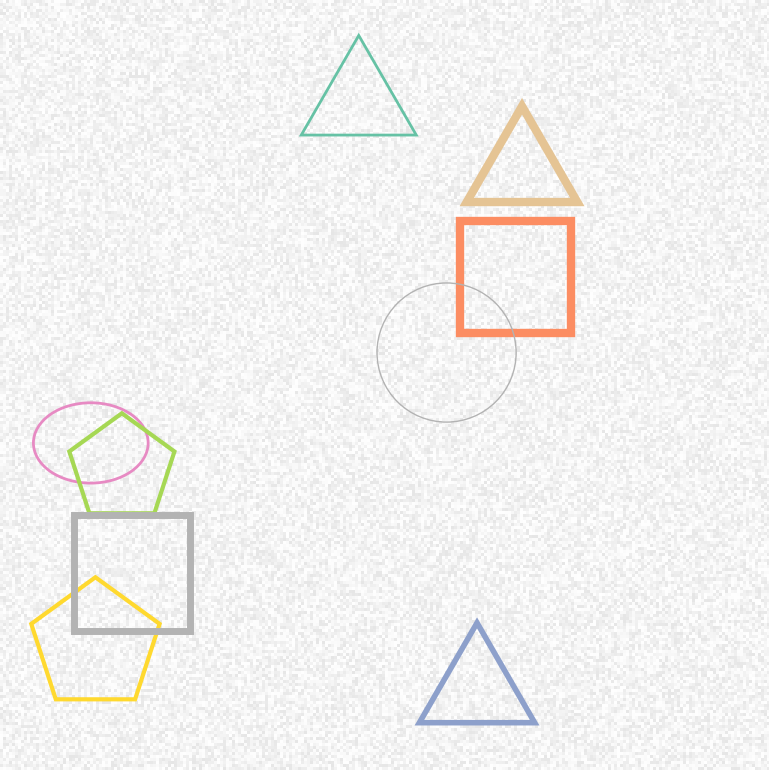[{"shape": "triangle", "thickness": 1, "radius": 0.43, "center": [0.466, 0.868]}, {"shape": "square", "thickness": 3, "radius": 0.36, "center": [0.669, 0.641]}, {"shape": "triangle", "thickness": 2, "radius": 0.43, "center": [0.62, 0.105]}, {"shape": "oval", "thickness": 1, "radius": 0.37, "center": [0.118, 0.425]}, {"shape": "pentagon", "thickness": 1.5, "radius": 0.36, "center": [0.158, 0.391]}, {"shape": "pentagon", "thickness": 1.5, "radius": 0.44, "center": [0.124, 0.163]}, {"shape": "triangle", "thickness": 3, "radius": 0.41, "center": [0.678, 0.779]}, {"shape": "circle", "thickness": 0.5, "radius": 0.45, "center": [0.58, 0.542]}, {"shape": "square", "thickness": 2.5, "radius": 0.38, "center": [0.171, 0.255]}]